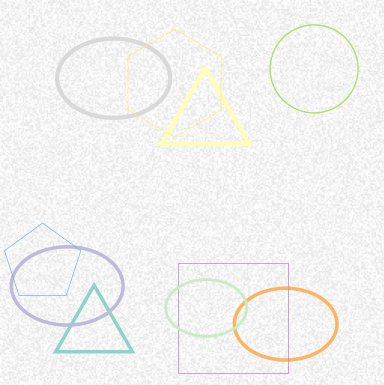[{"shape": "triangle", "thickness": 2.5, "radius": 0.58, "center": [0.244, 0.144]}, {"shape": "triangle", "thickness": 3, "radius": 0.66, "center": [0.533, 0.692]}, {"shape": "oval", "thickness": 2.5, "radius": 0.73, "center": [0.175, 0.257]}, {"shape": "pentagon", "thickness": 0.5, "radius": 0.52, "center": [0.111, 0.316]}, {"shape": "oval", "thickness": 2.5, "radius": 0.67, "center": [0.742, 0.158]}, {"shape": "circle", "thickness": 1, "radius": 0.57, "center": [0.816, 0.821]}, {"shape": "oval", "thickness": 3, "radius": 0.73, "center": [0.295, 0.797]}, {"shape": "square", "thickness": 0.5, "radius": 0.71, "center": [0.606, 0.175]}, {"shape": "oval", "thickness": 2, "radius": 0.53, "center": [0.536, 0.2]}, {"shape": "hexagon", "thickness": 0.5, "radius": 0.7, "center": [0.453, 0.784]}]